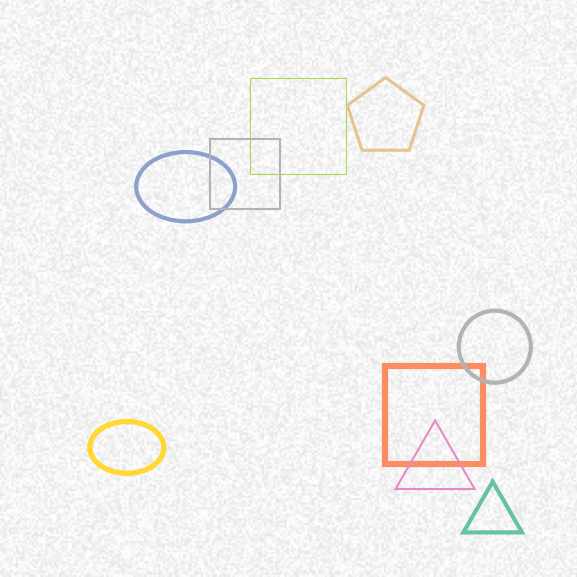[{"shape": "triangle", "thickness": 2, "radius": 0.29, "center": [0.853, 0.107]}, {"shape": "square", "thickness": 3, "radius": 0.43, "center": [0.752, 0.28]}, {"shape": "oval", "thickness": 2, "radius": 0.43, "center": [0.322, 0.676]}, {"shape": "triangle", "thickness": 1, "radius": 0.4, "center": [0.753, 0.192]}, {"shape": "square", "thickness": 0.5, "radius": 0.42, "center": [0.516, 0.781]}, {"shape": "oval", "thickness": 2.5, "radius": 0.32, "center": [0.22, 0.224]}, {"shape": "pentagon", "thickness": 1.5, "radius": 0.35, "center": [0.668, 0.795]}, {"shape": "circle", "thickness": 2, "radius": 0.31, "center": [0.857, 0.399]}, {"shape": "square", "thickness": 1, "radius": 0.3, "center": [0.425, 0.697]}]